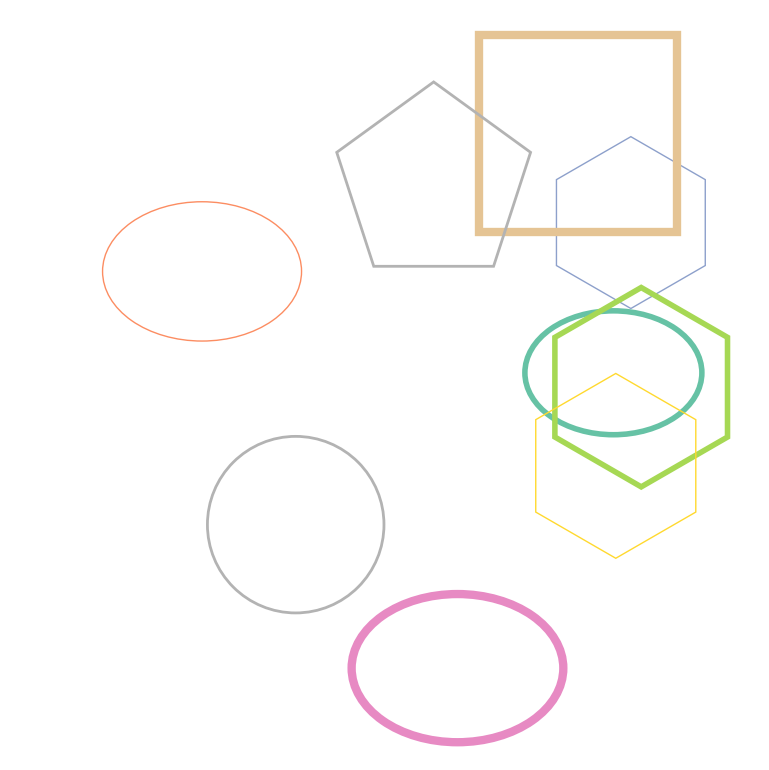[{"shape": "oval", "thickness": 2, "radius": 0.57, "center": [0.797, 0.516]}, {"shape": "oval", "thickness": 0.5, "radius": 0.65, "center": [0.262, 0.648]}, {"shape": "hexagon", "thickness": 0.5, "radius": 0.56, "center": [0.819, 0.711]}, {"shape": "oval", "thickness": 3, "radius": 0.69, "center": [0.594, 0.132]}, {"shape": "hexagon", "thickness": 2, "radius": 0.65, "center": [0.833, 0.497]}, {"shape": "hexagon", "thickness": 0.5, "radius": 0.6, "center": [0.8, 0.395]}, {"shape": "square", "thickness": 3, "radius": 0.64, "center": [0.751, 0.827]}, {"shape": "pentagon", "thickness": 1, "radius": 0.66, "center": [0.563, 0.761]}, {"shape": "circle", "thickness": 1, "radius": 0.57, "center": [0.384, 0.319]}]